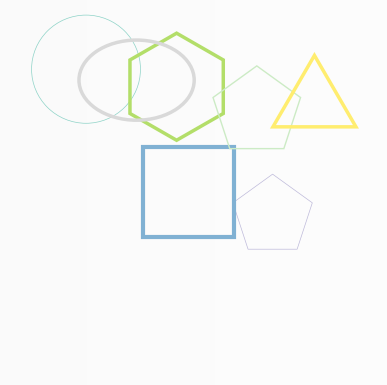[{"shape": "circle", "thickness": 0.5, "radius": 0.7, "center": [0.222, 0.82]}, {"shape": "pentagon", "thickness": 0.5, "radius": 0.54, "center": [0.703, 0.44]}, {"shape": "square", "thickness": 3, "radius": 0.59, "center": [0.487, 0.502]}, {"shape": "hexagon", "thickness": 2.5, "radius": 0.7, "center": [0.456, 0.775]}, {"shape": "oval", "thickness": 2.5, "radius": 0.74, "center": [0.352, 0.792]}, {"shape": "pentagon", "thickness": 1, "radius": 0.59, "center": [0.663, 0.71]}, {"shape": "triangle", "thickness": 2.5, "radius": 0.62, "center": [0.811, 0.732]}]